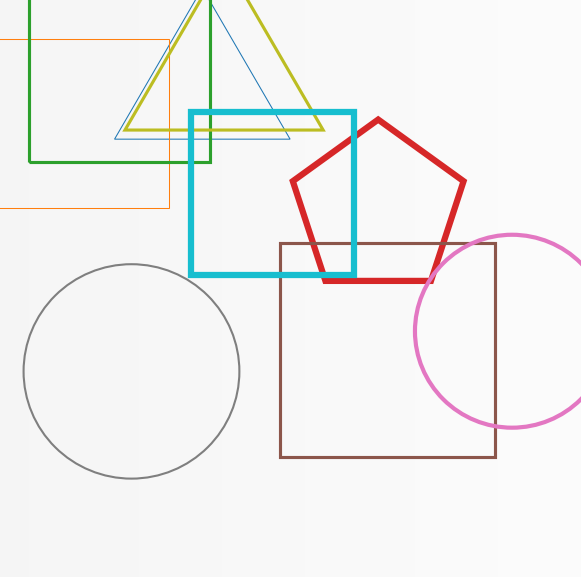[{"shape": "triangle", "thickness": 0.5, "radius": 0.87, "center": [0.348, 0.845]}, {"shape": "square", "thickness": 0.5, "radius": 0.73, "center": [0.144, 0.786]}, {"shape": "square", "thickness": 1.5, "radius": 0.78, "center": [0.205, 0.875]}, {"shape": "pentagon", "thickness": 3, "radius": 0.77, "center": [0.651, 0.638]}, {"shape": "square", "thickness": 1.5, "radius": 0.93, "center": [0.667, 0.393]}, {"shape": "circle", "thickness": 2, "radius": 0.84, "center": [0.881, 0.426]}, {"shape": "circle", "thickness": 1, "radius": 0.93, "center": [0.226, 0.356]}, {"shape": "triangle", "thickness": 1.5, "radius": 0.98, "center": [0.385, 0.872]}, {"shape": "square", "thickness": 3, "radius": 0.7, "center": [0.469, 0.664]}]